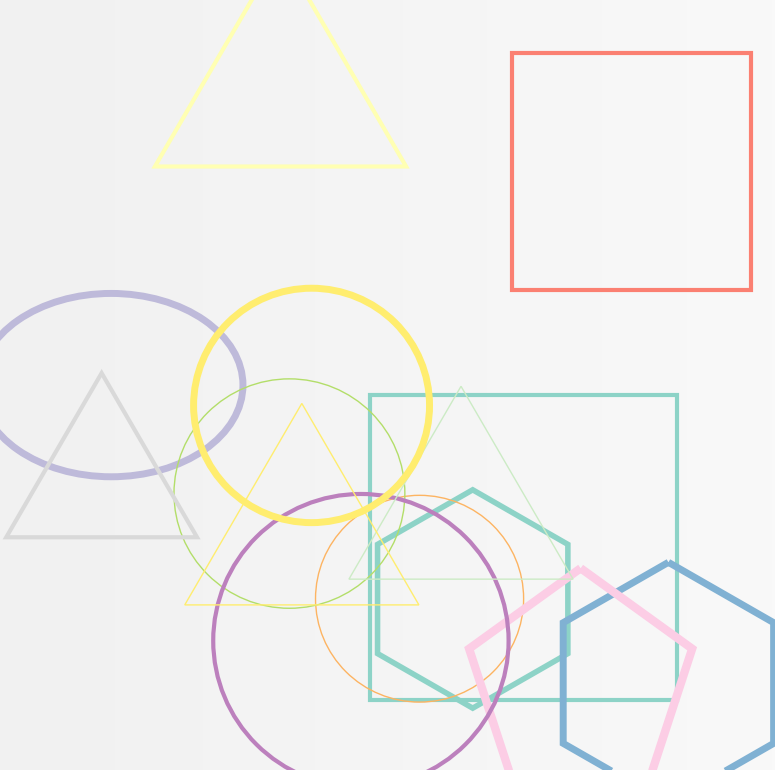[{"shape": "square", "thickness": 1.5, "radius": 0.99, "center": [0.675, 0.289]}, {"shape": "hexagon", "thickness": 2, "radius": 0.71, "center": [0.61, 0.222]}, {"shape": "triangle", "thickness": 1.5, "radius": 0.94, "center": [0.362, 0.877]}, {"shape": "oval", "thickness": 2.5, "radius": 0.85, "center": [0.143, 0.5]}, {"shape": "square", "thickness": 1.5, "radius": 0.77, "center": [0.815, 0.777]}, {"shape": "hexagon", "thickness": 2.5, "radius": 0.78, "center": [0.862, 0.113]}, {"shape": "circle", "thickness": 0.5, "radius": 0.67, "center": [0.541, 0.222]}, {"shape": "circle", "thickness": 0.5, "radius": 0.74, "center": [0.373, 0.359]}, {"shape": "pentagon", "thickness": 3, "radius": 0.76, "center": [0.749, 0.111]}, {"shape": "triangle", "thickness": 1.5, "radius": 0.71, "center": [0.131, 0.373]}, {"shape": "circle", "thickness": 1.5, "radius": 0.95, "center": [0.466, 0.168]}, {"shape": "triangle", "thickness": 0.5, "radius": 0.83, "center": [0.595, 0.331]}, {"shape": "circle", "thickness": 2.5, "radius": 0.76, "center": [0.402, 0.473]}, {"shape": "triangle", "thickness": 0.5, "radius": 0.87, "center": [0.389, 0.302]}]